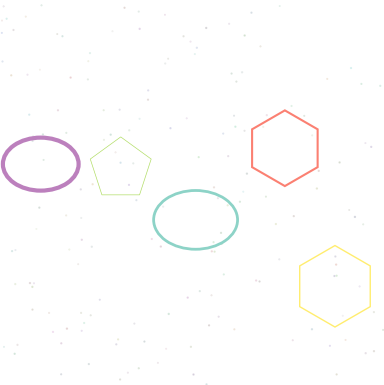[{"shape": "oval", "thickness": 2, "radius": 0.55, "center": [0.508, 0.429]}, {"shape": "hexagon", "thickness": 1.5, "radius": 0.49, "center": [0.74, 0.615]}, {"shape": "pentagon", "thickness": 0.5, "radius": 0.42, "center": [0.314, 0.561]}, {"shape": "oval", "thickness": 3, "radius": 0.49, "center": [0.106, 0.574]}, {"shape": "hexagon", "thickness": 1, "radius": 0.53, "center": [0.87, 0.256]}]